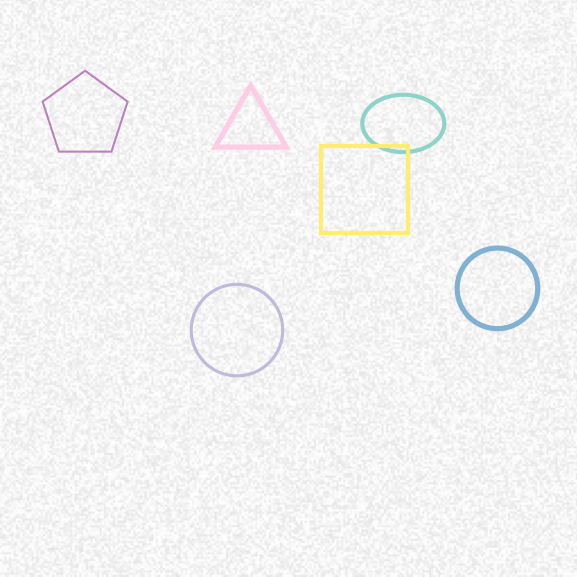[{"shape": "oval", "thickness": 2, "radius": 0.35, "center": [0.698, 0.785]}, {"shape": "circle", "thickness": 1.5, "radius": 0.4, "center": [0.41, 0.428]}, {"shape": "circle", "thickness": 2.5, "radius": 0.35, "center": [0.861, 0.5]}, {"shape": "triangle", "thickness": 2.5, "radius": 0.36, "center": [0.434, 0.78]}, {"shape": "pentagon", "thickness": 1, "radius": 0.39, "center": [0.147, 0.799]}, {"shape": "square", "thickness": 2, "radius": 0.38, "center": [0.631, 0.671]}]